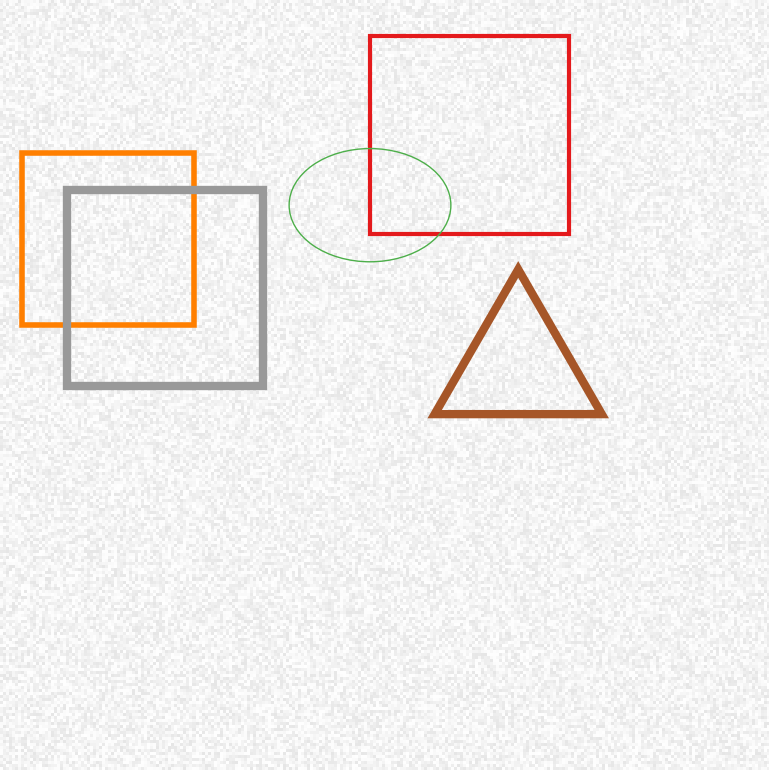[{"shape": "square", "thickness": 1.5, "radius": 0.64, "center": [0.61, 0.825]}, {"shape": "oval", "thickness": 0.5, "radius": 0.53, "center": [0.481, 0.734]}, {"shape": "square", "thickness": 2, "radius": 0.56, "center": [0.14, 0.689]}, {"shape": "triangle", "thickness": 3, "radius": 0.63, "center": [0.673, 0.525]}, {"shape": "square", "thickness": 3, "radius": 0.64, "center": [0.214, 0.627]}]